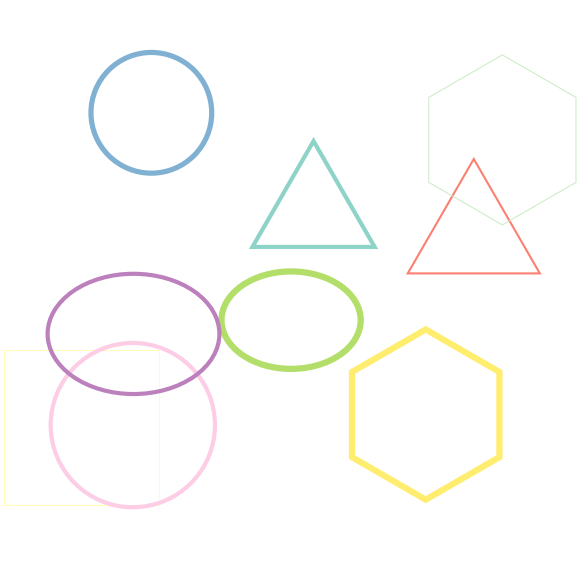[{"shape": "triangle", "thickness": 2, "radius": 0.61, "center": [0.543, 0.633]}, {"shape": "square", "thickness": 0.5, "radius": 0.67, "center": [0.142, 0.259]}, {"shape": "triangle", "thickness": 1, "radius": 0.66, "center": [0.82, 0.592]}, {"shape": "circle", "thickness": 2.5, "radius": 0.52, "center": [0.262, 0.804]}, {"shape": "oval", "thickness": 3, "radius": 0.6, "center": [0.504, 0.445]}, {"shape": "circle", "thickness": 2, "radius": 0.71, "center": [0.23, 0.263]}, {"shape": "oval", "thickness": 2, "radius": 0.74, "center": [0.231, 0.421]}, {"shape": "hexagon", "thickness": 0.5, "radius": 0.74, "center": [0.87, 0.757]}, {"shape": "hexagon", "thickness": 3, "radius": 0.74, "center": [0.737, 0.281]}]